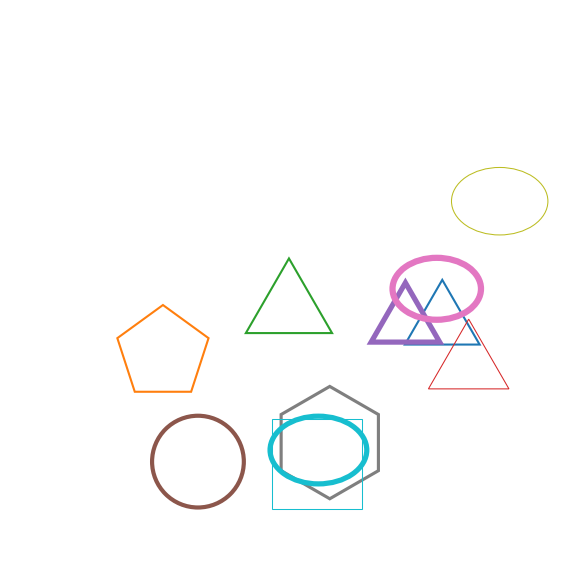[{"shape": "triangle", "thickness": 1, "radius": 0.37, "center": [0.766, 0.44]}, {"shape": "pentagon", "thickness": 1, "radius": 0.42, "center": [0.282, 0.388]}, {"shape": "triangle", "thickness": 1, "radius": 0.43, "center": [0.5, 0.465]}, {"shape": "triangle", "thickness": 0.5, "radius": 0.4, "center": [0.812, 0.366]}, {"shape": "triangle", "thickness": 2.5, "radius": 0.34, "center": [0.702, 0.441]}, {"shape": "circle", "thickness": 2, "radius": 0.4, "center": [0.343, 0.2]}, {"shape": "oval", "thickness": 3, "radius": 0.38, "center": [0.756, 0.499]}, {"shape": "hexagon", "thickness": 1.5, "radius": 0.49, "center": [0.571, 0.233]}, {"shape": "oval", "thickness": 0.5, "radius": 0.42, "center": [0.865, 0.651]}, {"shape": "square", "thickness": 0.5, "radius": 0.39, "center": [0.548, 0.196]}, {"shape": "oval", "thickness": 2.5, "radius": 0.42, "center": [0.551, 0.22]}]